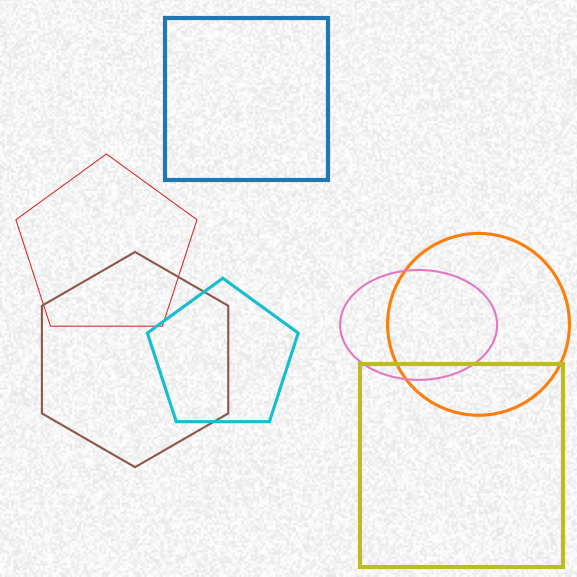[{"shape": "square", "thickness": 2, "radius": 0.7, "center": [0.427, 0.828]}, {"shape": "circle", "thickness": 1.5, "radius": 0.79, "center": [0.829, 0.438]}, {"shape": "pentagon", "thickness": 0.5, "radius": 0.82, "center": [0.184, 0.568]}, {"shape": "hexagon", "thickness": 1, "radius": 0.93, "center": [0.234, 0.376]}, {"shape": "oval", "thickness": 1, "radius": 0.68, "center": [0.725, 0.436]}, {"shape": "square", "thickness": 2, "radius": 0.88, "center": [0.799, 0.193]}, {"shape": "pentagon", "thickness": 1.5, "radius": 0.69, "center": [0.386, 0.38]}]